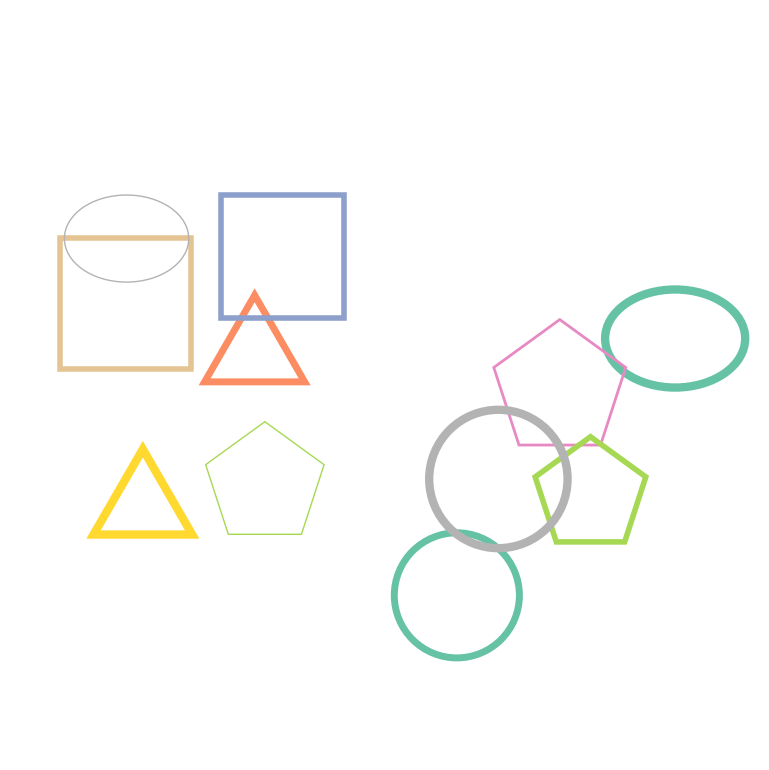[{"shape": "oval", "thickness": 3, "radius": 0.45, "center": [0.877, 0.56]}, {"shape": "circle", "thickness": 2.5, "radius": 0.41, "center": [0.593, 0.227]}, {"shape": "triangle", "thickness": 2.5, "radius": 0.38, "center": [0.331, 0.542]}, {"shape": "square", "thickness": 2, "radius": 0.4, "center": [0.367, 0.667]}, {"shape": "pentagon", "thickness": 1, "radius": 0.45, "center": [0.727, 0.495]}, {"shape": "pentagon", "thickness": 2, "radius": 0.38, "center": [0.767, 0.357]}, {"shape": "pentagon", "thickness": 0.5, "radius": 0.4, "center": [0.344, 0.372]}, {"shape": "triangle", "thickness": 3, "radius": 0.37, "center": [0.186, 0.343]}, {"shape": "square", "thickness": 2, "radius": 0.42, "center": [0.163, 0.606]}, {"shape": "oval", "thickness": 0.5, "radius": 0.4, "center": [0.164, 0.69]}, {"shape": "circle", "thickness": 3, "radius": 0.45, "center": [0.647, 0.378]}]